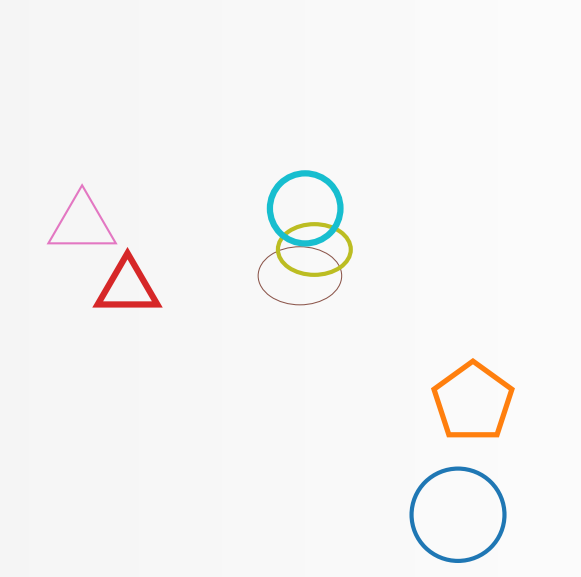[{"shape": "circle", "thickness": 2, "radius": 0.4, "center": [0.788, 0.108]}, {"shape": "pentagon", "thickness": 2.5, "radius": 0.35, "center": [0.814, 0.303]}, {"shape": "triangle", "thickness": 3, "radius": 0.3, "center": [0.219, 0.502]}, {"shape": "oval", "thickness": 0.5, "radius": 0.36, "center": [0.516, 0.522]}, {"shape": "triangle", "thickness": 1, "radius": 0.34, "center": [0.141, 0.611]}, {"shape": "oval", "thickness": 2, "radius": 0.31, "center": [0.541, 0.567]}, {"shape": "circle", "thickness": 3, "radius": 0.3, "center": [0.525, 0.638]}]